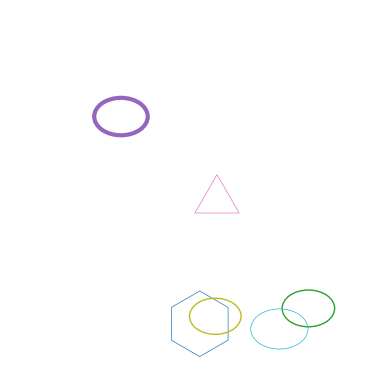[{"shape": "hexagon", "thickness": 0.5, "radius": 0.43, "center": [0.519, 0.159]}, {"shape": "oval", "thickness": 1, "radius": 0.34, "center": [0.801, 0.199]}, {"shape": "oval", "thickness": 3, "radius": 0.35, "center": [0.314, 0.697]}, {"shape": "triangle", "thickness": 0.5, "radius": 0.33, "center": [0.564, 0.48]}, {"shape": "oval", "thickness": 1, "radius": 0.34, "center": [0.559, 0.178]}, {"shape": "oval", "thickness": 0.5, "radius": 0.37, "center": [0.726, 0.146]}]